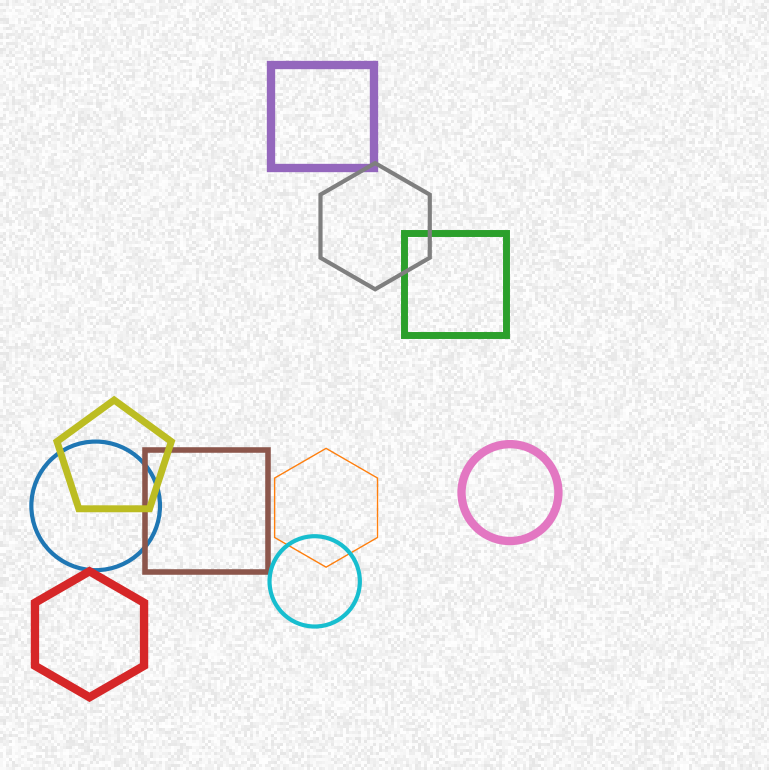[{"shape": "circle", "thickness": 1.5, "radius": 0.42, "center": [0.124, 0.343]}, {"shape": "hexagon", "thickness": 0.5, "radius": 0.39, "center": [0.423, 0.341]}, {"shape": "square", "thickness": 2.5, "radius": 0.33, "center": [0.591, 0.632]}, {"shape": "hexagon", "thickness": 3, "radius": 0.41, "center": [0.116, 0.176]}, {"shape": "square", "thickness": 3, "radius": 0.33, "center": [0.419, 0.848]}, {"shape": "square", "thickness": 2, "radius": 0.4, "center": [0.268, 0.336]}, {"shape": "circle", "thickness": 3, "radius": 0.31, "center": [0.662, 0.36]}, {"shape": "hexagon", "thickness": 1.5, "radius": 0.41, "center": [0.487, 0.706]}, {"shape": "pentagon", "thickness": 2.5, "radius": 0.39, "center": [0.148, 0.402]}, {"shape": "circle", "thickness": 1.5, "radius": 0.29, "center": [0.409, 0.245]}]